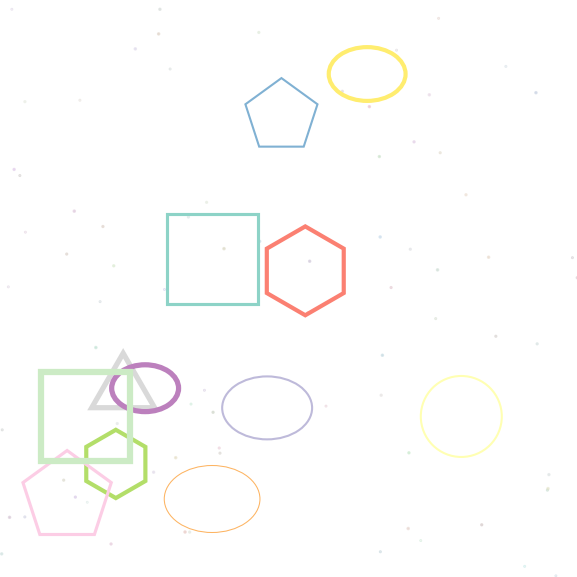[{"shape": "square", "thickness": 1.5, "radius": 0.39, "center": [0.368, 0.551]}, {"shape": "circle", "thickness": 1, "radius": 0.35, "center": [0.799, 0.278]}, {"shape": "oval", "thickness": 1, "radius": 0.39, "center": [0.463, 0.293]}, {"shape": "hexagon", "thickness": 2, "radius": 0.38, "center": [0.529, 0.53]}, {"shape": "pentagon", "thickness": 1, "radius": 0.33, "center": [0.487, 0.798]}, {"shape": "oval", "thickness": 0.5, "radius": 0.41, "center": [0.367, 0.135]}, {"shape": "hexagon", "thickness": 2, "radius": 0.3, "center": [0.201, 0.196]}, {"shape": "pentagon", "thickness": 1.5, "radius": 0.4, "center": [0.116, 0.139]}, {"shape": "triangle", "thickness": 2.5, "radius": 0.31, "center": [0.213, 0.325]}, {"shape": "oval", "thickness": 2.5, "radius": 0.29, "center": [0.251, 0.327]}, {"shape": "square", "thickness": 3, "radius": 0.39, "center": [0.149, 0.278]}, {"shape": "oval", "thickness": 2, "radius": 0.33, "center": [0.636, 0.871]}]